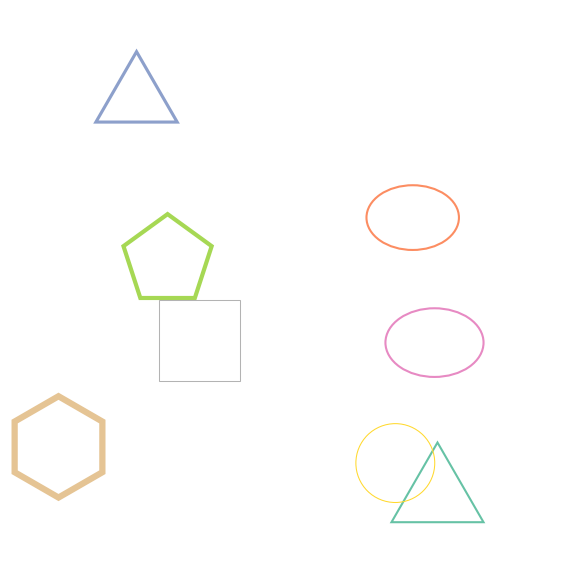[{"shape": "triangle", "thickness": 1, "radius": 0.46, "center": [0.758, 0.141]}, {"shape": "oval", "thickness": 1, "radius": 0.4, "center": [0.715, 0.622]}, {"shape": "triangle", "thickness": 1.5, "radius": 0.41, "center": [0.236, 0.828]}, {"shape": "oval", "thickness": 1, "radius": 0.42, "center": [0.752, 0.406]}, {"shape": "pentagon", "thickness": 2, "radius": 0.4, "center": [0.29, 0.548]}, {"shape": "circle", "thickness": 0.5, "radius": 0.34, "center": [0.685, 0.197]}, {"shape": "hexagon", "thickness": 3, "radius": 0.44, "center": [0.101, 0.225]}, {"shape": "square", "thickness": 0.5, "radius": 0.35, "center": [0.345, 0.41]}]